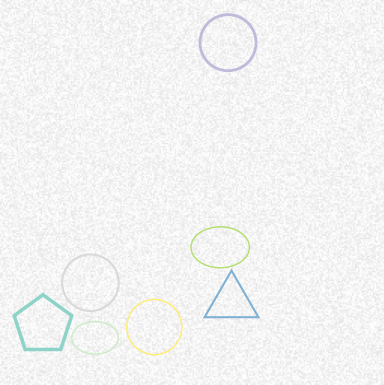[{"shape": "pentagon", "thickness": 2.5, "radius": 0.39, "center": [0.112, 0.156]}, {"shape": "circle", "thickness": 2, "radius": 0.36, "center": [0.592, 0.889]}, {"shape": "triangle", "thickness": 1.5, "radius": 0.4, "center": [0.601, 0.216]}, {"shape": "oval", "thickness": 1, "radius": 0.38, "center": [0.572, 0.358]}, {"shape": "circle", "thickness": 1.5, "radius": 0.37, "center": [0.235, 0.266]}, {"shape": "oval", "thickness": 1, "radius": 0.3, "center": [0.247, 0.123]}, {"shape": "circle", "thickness": 1, "radius": 0.36, "center": [0.401, 0.15]}]